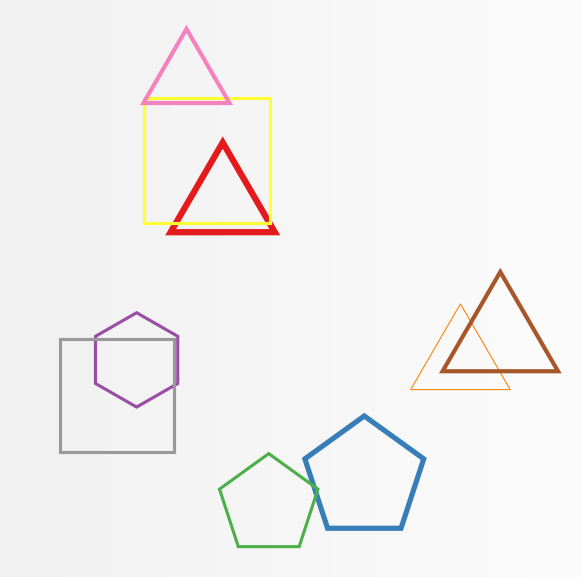[{"shape": "triangle", "thickness": 3, "radius": 0.52, "center": [0.383, 0.649]}, {"shape": "pentagon", "thickness": 2.5, "radius": 0.54, "center": [0.627, 0.171]}, {"shape": "pentagon", "thickness": 1.5, "radius": 0.45, "center": [0.462, 0.125]}, {"shape": "hexagon", "thickness": 1.5, "radius": 0.41, "center": [0.235, 0.376]}, {"shape": "triangle", "thickness": 0.5, "radius": 0.49, "center": [0.792, 0.374]}, {"shape": "square", "thickness": 1.5, "radius": 0.54, "center": [0.356, 0.721]}, {"shape": "triangle", "thickness": 2, "radius": 0.57, "center": [0.861, 0.414]}, {"shape": "triangle", "thickness": 2, "radius": 0.43, "center": [0.321, 0.864]}, {"shape": "square", "thickness": 1.5, "radius": 0.49, "center": [0.202, 0.314]}]